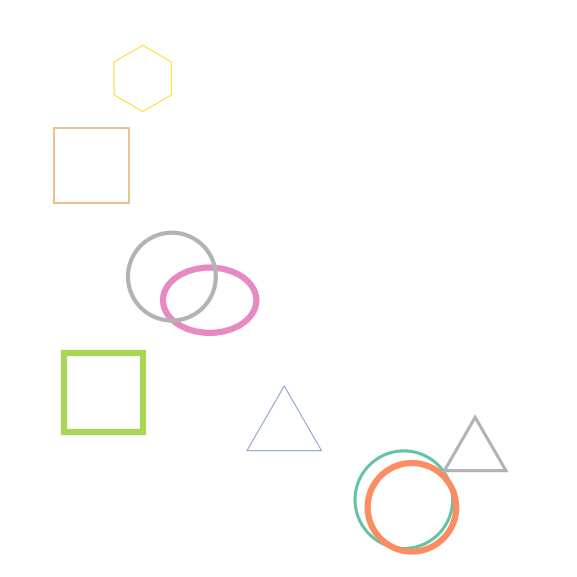[{"shape": "circle", "thickness": 1.5, "radius": 0.42, "center": [0.699, 0.134]}, {"shape": "circle", "thickness": 3, "radius": 0.38, "center": [0.713, 0.121]}, {"shape": "triangle", "thickness": 0.5, "radius": 0.37, "center": [0.492, 0.256]}, {"shape": "oval", "thickness": 3, "radius": 0.4, "center": [0.363, 0.479]}, {"shape": "square", "thickness": 3, "radius": 0.34, "center": [0.18, 0.32]}, {"shape": "hexagon", "thickness": 0.5, "radius": 0.29, "center": [0.247, 0.863]}, {"shape": "square", "thickness": 1, "radius": 0.33, "center": [0.158, 0.713]}, {"shape": "circle", "thickness": 2, "radius": 0.38, "center": [0.298, 0.52]}, {"shape": "triangle", "thickness": 1.5, "radius": 0.31, "center": [0.823, 0.215]}]